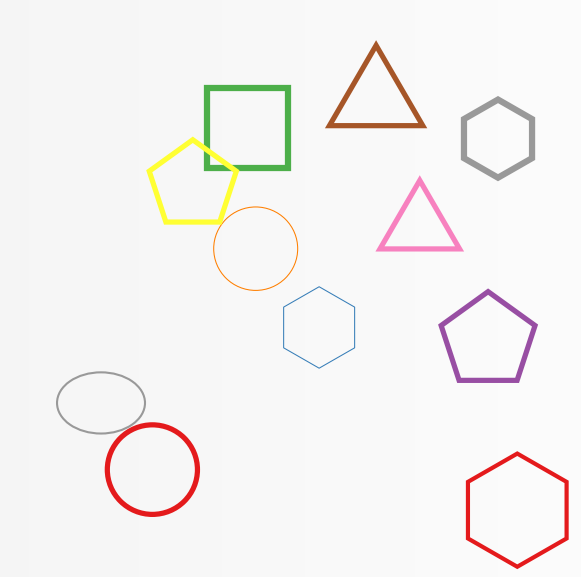[{"shape": "circle", "thickness": 2.5, "radius": 0.39, "center": [0.262, 0.186]}, {"shape": "hexagon", "thickness": 2, "radius": 0.49, "center": [0.89, 0.116]}, {"shape": "hexagon", "thickness": 0.5, "radius": 0.35, "center": [0.549, 0.432]}, {"shape": "square", "thickness": 3, "radius": 0.35, "center": [0.426, 0.777]}, {"shape": "pentagon", "thickness": 2.5, "radius": 0.42, "center": [0.84, 0.409]}, {"shape": "circle", "thickness": 0.5, "radius": 0.36, "center": [0.44, 0.569]}, {"shape": "pentagon", "thickness": 2.5, "radius": 0.39, "center": [0.332, 0.678]}, {"shape": "triangle", "thickness": 2.5, "radius": 0.46, "center": [0.647, 0.828]}, {"shape": "triangle", "thickness": 2.5, "radius": 0.4, "center": [0.722, 0.608]}, {"shape": "hexagon", "thickness": 3, "radius": 0.34, "center": [0.857, 0.759]}, {"shape": "oval", "thickness": 1, "radius": 0.38, "center": [0.174, 0.301]}]